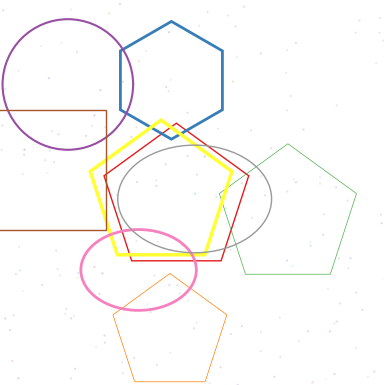[{"shape": "pentagon", "thickness": 1, "radius": 0.99, "center": [0.458, 0.482]}, {"shape": "hexagon", "thickness": 2, "radius": 0.76, "center": [0.445, 0.791]}, {"shape": "pentagon", "thickness": 0.5, "radius": 0.94, "center": [0.748, 0.439]}, {"shape": "circle", "thickness": 1.5, "radius": 0.85, "center": [0.176, 0.781]}, {"shape": "pentagon", "thickness": 0.5, "radius": 0.78, "center": [0.441, 0.134]}, {"shape": "pentagon", "thickness": 2.5, "radius": 0.97, "center": [0.418, 0.495]}, {"shape": "square", "thickness": 1, "radius": 0.78, "center": [0.12, 0.558]}, {"shape": "oval", "thickness": 2, "radius": 0.75, "center": [0.36, 0.299]}, {"shape": "oval", "thickness": 1, "radius": 1.0, "center": [0.506, 0.483]}]